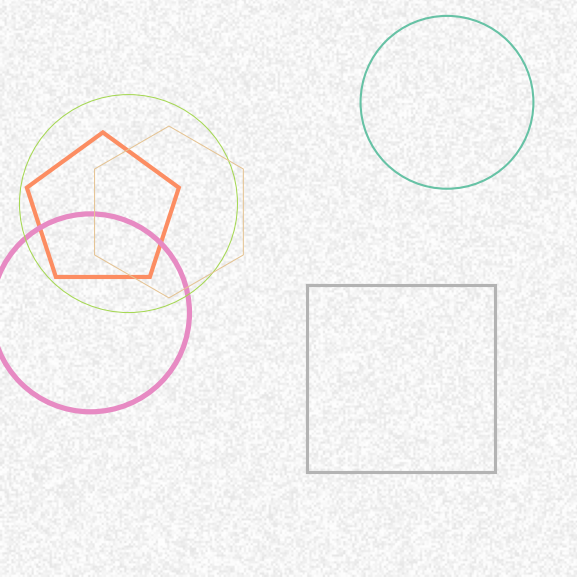[{"shape": "circle", "thickness": 1, "radius": 0.75, "center": [0.774, 0.822]}, {"shape": "pentagon", "thickness": 2, "radius": 0.69, "center": [0.178, 0.631]}, {"shape": "circle", "thickness": 2.5, "radius": 0.86, "center": [0.157, 0.457]}, {"shape": "circle", "thickness": 0.5, "radius": 0.94, "center": [0.222, 0.647]}, {"shape": "hexagon", "thickness": 0.5, "radius": 0.74, "center": [0.293, 0.632]}, {"shape": "square", "thickness": 1.5, "radius": 0.81, "center": [0.694, 0.343]}]